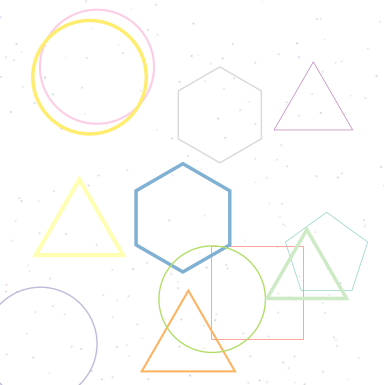[{"shape": "pentagon", "thickness": 0.5, "radius": 0.56, "center": [0.848, 0.336]}, {"shape": "triangle", "thickness": 3, "radius": 0.65, "center": [0.206, 0.403]}, {"shape": "circle", "thickness": 1, "radius": 0.73, "center": [0.105, 0.107]}, {"shape": "square", "thickness": 0.5, "radius": 0.6, "center": [0.667, 0.239]}, {"shape": "hexagon", "thickness": 2.5, "radius": 0.7, "center": [0.475, 0.434]}, {"shape": "triangle", "thickness": 1.5, "radius": 0.7, "center": [0.489, 0.105]}, {"shape": "circle", "thickness": 1, "radius": 0.69, "center": [0.551, 0.223]}, {"shape": "circle", "thickness": 1.5, "radius": 0.74, "center": [0.252, 0.827]}, {"shape": "hexagon", "thickness": 1, "radius": 0.62, "center": [0.571, 0.702]}, {"shape": "triangle", "thickness": 0.5, "radius": 0.59, "center": [0.814, 0.721]}, {"shape": "triangle", "thickness": 2.5, "radius": 0.6, "center": [0.797, 0.284]}, {"shape": "circle", "thickness": 2.5, "radius": 0.74, "center": [0.233, 0.799]}]